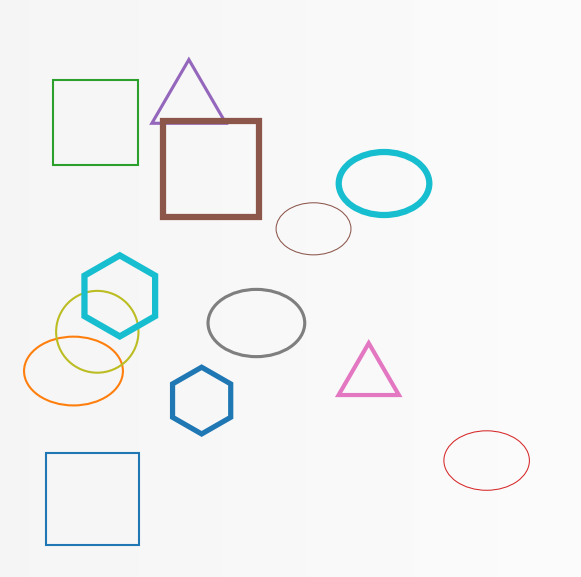[{"shape": "square", "thickness": 1, "radius": 0.4, "center": [0.159, 0.135]}, {"shape": "hexagon", "thickness": 2.5, "radius": 0.29, "center": [0.347, 0.305]}, {"shape": "oval", "thickness": 1, "radius": 0.43, "center": [0.126, 0.357]}, {"shape": "square", "thickness": 1, "radius": 0.37, "center": [0.165, 0.787]}, {"shape": "oval", "thickness": 0.5, "radius": 0.37, "center": [0.837, 0.202]}, {"shape": "triangle", "thickness": 1.5, "radius": 0.37, "center": [0.325, 0.822]}, {"shape": "oval", "thickness": 0.5, "radius": 0.32, "center": [0.539, 0.603]}, {"shape": "square", "thickness": 3, "radius": 0.41, "center": [0.362, 0.707]}, {"shape": "triangle", "thickness": 2, "radius": 0.3, "center": [0.634, 0.345]}, {"shape": "oval", "thickness": 1.5, "radius": 0.42, "center": [0.441, 0.44]}, {"shape": "circle", "thickness": 1, "radius": 0.35, "center": [0.167, 0.425]}, {"shape": "hexagon", "thickness": 3, "radius": 0.35, "center": [0.206, 0.487]}, {"shape": "oval", "thickness": 3, "radius": 0.39, "center": [0.661, 0.681]}]